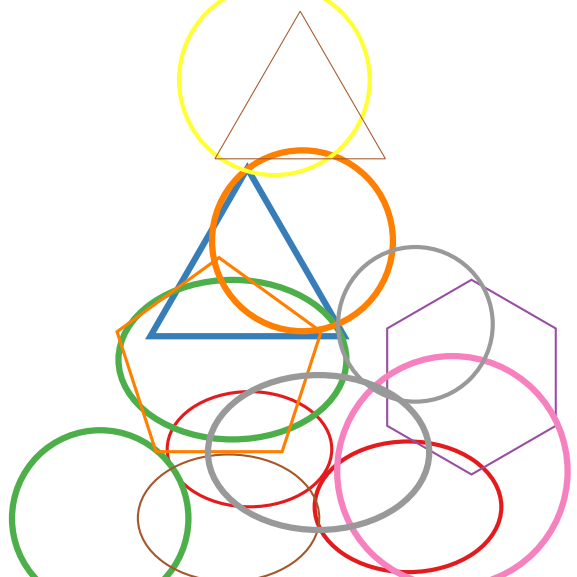[{"shape": "oval", "thickness": 2, "radius": 0.81, "center": [0.706, 0.122]}, {"shape": "oval", "thickness": 1.5, "radius": 0.71, "center": [0.432, 0.221]}, {"shape": "triangle", "thickness": 3, "radius": 0.97, "center": [0.428, 0.514]}, {"shape": "oval", "thickness": 3, "radius": 0.99, "center": [0.402, 0.376]}, {"shape": "circle", "thickness": 3, "radius": 0.76, "center": [0.174, 0.101]}, {"shape": "hexagon", "thickness": 1, "radius": 0.84, "center": [0.816, 0.346]}, {"shape": "circle", "thickness": 3, "radius": 0.78, "center": [0.524, 0.582]}, {"shape": "pentagon", "thickness": 1.5, "radius": 0.93, "center": [0.379, 0.367]}, {"shape": "circle", "thickness": 2, "radius": 0.82, "center": [0.475, 0.861]}, {"shape": "oval", "thickness": 1, "radius": 0.79, "center": [0.396, 0.102]}, {"shape": "triangle", "thickness": 0.5, "radius": 0.85, "center": [0.52, 0.809]}, {"shape": "circle", "thickness": 3, "radius": 1.0, "center": [0.783, 0.183]}, {"shape": "oval", "thickness": 3, "radius": 0.96, "center": [0.552, 0.216]}, {"shape": "circle", "thickness": 2, "radius": 0.67, "center": [0.719, 0.438]}]